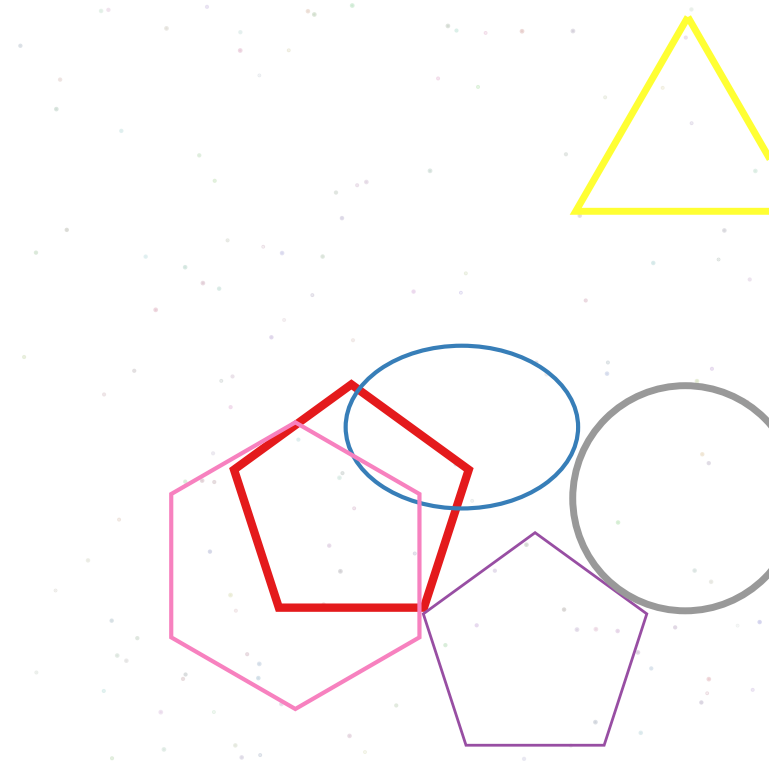[{"shape": "pentagon", "thickness": 3, "radius": 0.8, "center": [0.456, 0.34]}, {"shape": "oval", "thickness": 1.5, "radius": 0.75, "center": [0.6, 0.445]}, {"shape": "pentagon", "thickness": 1, "radius": 0.76, "center": [0.695, 0.156]}, {"shape": "triangle", "thickness": 2.5, "radius": 0.84, "center": [0.893, 0.81]}, {"shape": "hexagon", "thickness": 1.5, "radius": 0.93, "center": [0.384, 0.265]}, {"shape": "circle", "thickness": 2.5, "radius": 0.73, "center": [0.89, 0.353]}]